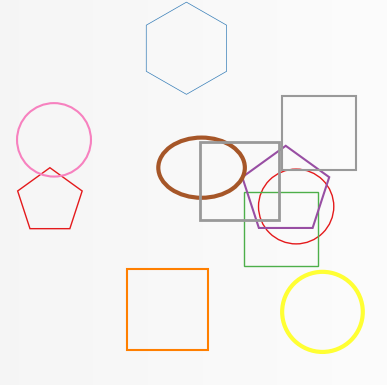[{"shape": "circle", "thickness": 1, "radius": 0.49, "center": [0.764, 0.464]}, {"shape": "pentagon", "thickness": 1, "radius": 0.44, "center": [0.129, 0.477]}, {"shape": "hexagon", "thickness": 0.5, "radius": 0.6, "center": [0.481, 0.875]}, {"shape": "square", "thickness": 1, "radius": 0.48, "center": [0.726, 0.405]}, {"shape": "pentagon", "thickness": 1.5, "radius": 0.59, "center": [0.737, 0.503]}, {"shape": "square", "thickness": 1.5, "radius": 0.52, "center": [0.432, 0.196]}, {"shape": "circle", "thickness": 3, "radius": 0.52, "center": [0.832, 0.19]}, {"shape": "oval", "thickness": 3, "radius": 0.56, "center": [0.52, 0.564]}, {"shape": "circle", "thickness": 1.5, "radius": 0.48, "center": [0.139, 0.637]}, {"shape": "square", "thickness": 2, "radius": 0.51, "center": [0.619, 0.529]}, {"shape": "square", "thickness": 1.5, "radius": 0.48, "center": [0.823, 0.655]}]